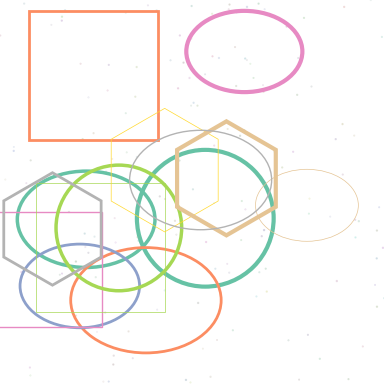[{"shape": "circle", "thickness": 3, "radius": 0.89, "center": [0.533, 0.433]}, {"shape": "oval", "thickness": 2.5, "radius": 0.89, "center": [0.224, 0.43]}, {"shape": "oval", "thickness": 2, "radius": 0.98, "center": [0.379, 0.22]}, {"shape": "square", "thickness": 2, "radius": 0.84, "center": [0.243, 0.803]}, {"shape": "oval", "thickness": 2, "radius": 0.78, "center": [0.207, 0.257]}, {"shape": "square", "thickness": 1, "radius": 0.75, "center": [0.116, 0.301]}, {"shape": "oval", "thickness": 3, "radius": 0.75, "center": [0.635, 0.866]}, {"shape": "circle", "thickness": 2.5, "radius": 0.82, "center": [0.309, 0.408]}, {"shape": "square", "thickness": 0.5, "radius": 0.84, "center": [0.261, 0.357]}, {"shape": "hexagon", "thickness": 0.5, "radius": 0.8, "center": [0.428, 0.558]}, {"shape": "hexagon", "thickness": 3, "radius": 0.74, "center": [0.588, 0.537]}, {"shape": "oval", "thickness": 0.5, "radius": 0.67, "center": [0.797, 0.467]}, {"shape": "hexagon", "thickness": 2, "radius": 0.73, "center": [0.136, 0.405]}, {"shape": "oval", "thickness": 1, "radius": 0.92, "center": [0.521, 0.532]}]